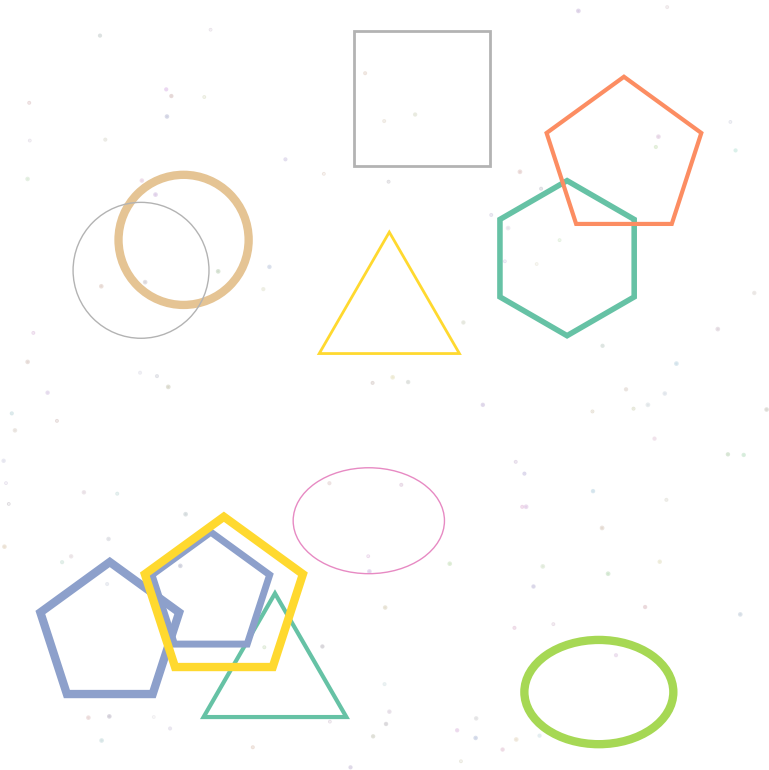[{"shape": "triangle", "thickness": 1.5, "radius": 0.54, "center": [0.357, 0.122]}, {"shape": "hexagon", "thickness": 2, "radius": 0.5, "center": [0.736, 0.665]}, {"shape": "pentagon", "thickness": 1.5, "radius": 0.53, "center": [0.81, 0.795]}, {"shape": "pentagon", "thickness": 2.5, "radius": 0.4, "center": [0.274, 0.229]}, {"shape": "pentagon", "thickness": 3, "radius": 0.47, "center": [0.143, 0.175]}, {"shape": "oval", "thickness": 0.5, "radius": 0.49, "center": [0.479, 0.324]}, {"shape": "oval", "thickness": 3, "radius": 0.48, "center": [0.778, 0.101]}, {"shape": "pentagon", "thickness": 3, "radius": 0.54, "center": [0.291, 0.221]}, {"shape": "triangle", "thickness": 1, "radius": 0.53, "center": [0.506, 0.593]}, {"shape": "circle", "thickness": 3, "radius": 0.42, "center": [0.238, 0.688]}, {"shape": "circle", "thickness": 0.5, "radius": 0.44, "center": [0.183, 0.649]}, {"shape": "square", "thickness": 1, "radius": 0.44, "center": [0.548, 0.872]}]